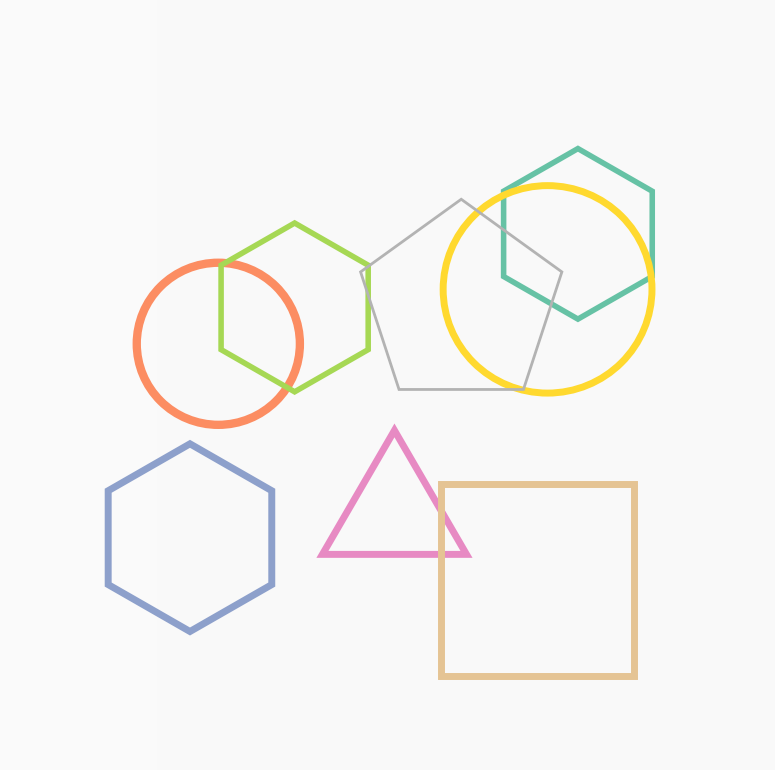[{"shape": "hexagon", "thickness": 2, "radius": 0.55, "center": [0.746, 0.696]}, {"shape": "circle", "thickness": 3, "radius": 0.53, "center": [0.282, 0.554]}, {"shape": "hexagon", "thickness": 2.5, "radius": 0.61, "center": [0.245, 0.302]}, {"shape": "triangle", "thickness": 2.5, "radius": 0.54, "center": [0.509, 0.334]}, {"shape": "hexagon", "thickness": 2, "radius": 0.55, "center": [0.38, 0.601]}, {"shape": "circle", "thickness": 2.5, "radius": 0.67, "center": [0.707, 0.624]}, {"shape": "square", "thickness": 2.5, "radius": 0.62, "center": [0.694, 0.247]}, {"shape": "pentagon", "thickness": 1, "radius": 0.68, "center": [0.595, 0.605]}]